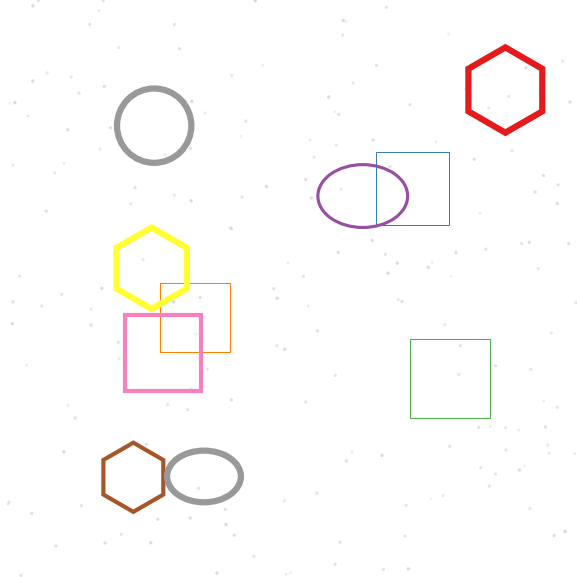[{"shape": "hexagon", "thickness": 3, "radius": 0.37, "center": [0.875, 0.843]}, {"shape": "square", "thickness": 0.5, "radius": 0.32, "center": [0.715, 0.673]}, {"shape": "square", "thickness": 0.5, "radius": 0.34, "center": [0.779, 0.343]}, {"shape": "oval", "thickness": 1.5, "radius": 0.39, "center": [0.628, 0.66]}, {"shape": "square", "thickness": 0.5, "radius": 0.3, "center": [0.338, 0.45]}, {"shape": "hexagon", "thickness": 3, "radius": 0.35, "center": [0.263, 0.535]}, {"shape": "hexagon", "thickness": 2, "radius": 0.3, "center": [0.231, 0.173]}, {"shape": "square", "thickness": 2, "radius": 0.33, "center": [0.282, 0.388]}, {"shape": "circle", "thickness": 3, "radius": 0.32, "center": [0.267, 0.782]}, {"shape": "oval", "thickness": 3, "radius": 0.32, "center": [0.353, 0.174]}]